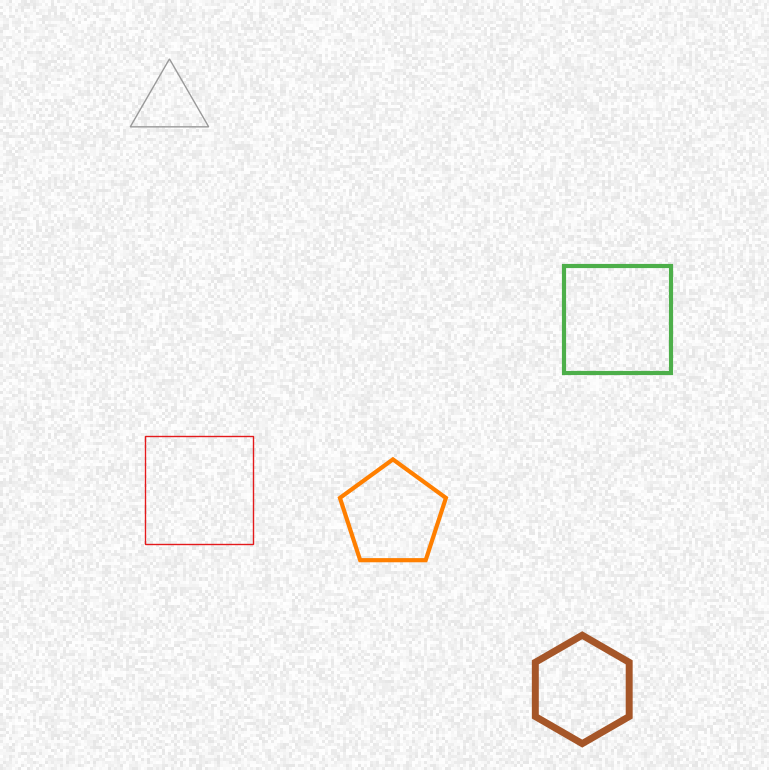[{"shape": "square", "thickness": 0.5, "radius": 0.35, "center": [0.259, 0.364]}, {"shape": "square", "thickness": 1.5, "radius": 0.35, "center": [0.802, 0.585]}, {"shape": "pentagon", "thickness": 1.5, "radius": 0.36, "center": [0.51, 0.331]}, {"shape": "hexagon", "thickness": 2.5, "radius": 0.35, "center": [0.756, 0.105]}, {"shape": "triangle", "thickness": 0.5, "radius": 0.29, "center": [0.22, 0.865]}]